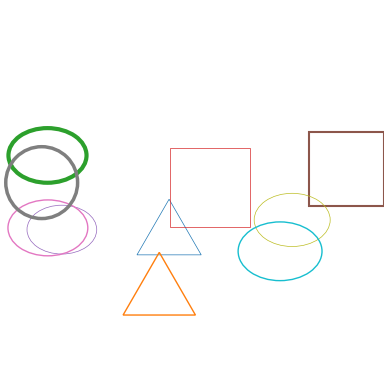[{"shape": "triangle", "thickness": 0.5, "radius": 0.48, "center": [0.439, 0.386]}, {"shape": "triangle", "thickness": 1, "radius": 0.54, "center": [0.414, 0.236]}, {"shape": "oval", "thickness": 3, "radius": 0.51, "center": [0.123, 0.596]}, {"shape": "square", "thickness": 0.5, "radius": 0.52, "center": [0.545, 0.513]}, {"shape": "oval", "thickness": 0.5, "radius": 0.45, "center": [0.161, 0.404]}, {"shape": "square", "thickness": 1.5, "radius": 0.48, "center": [0.9, 0.56]}, {"shape": "oval", "thickness": 1, "radius": 0.52, "center": [0.124, 0.408]}, {"shape": "circle", "thickness": 2.5, "radius": 0.47, "center": [0.108, 0.526]}, {"shape": "oval", "thickness": 0.5, "radius": 0.49, "center": [0.759, 0.429]}, {"shape": "oval", "thickness": 1, "radius": 0.54, "center": [0.727, 0.347]}]